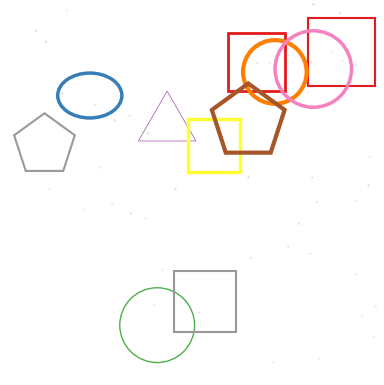[{"shape": "square", "thickness": 1.5, "radius": 0.44, "center": [0.888, 0.865]}, {"shape": "square", "thickness": 2, "radius": 0.37, "center": [0.666, 0.839]}, {"shape": "oval", "thickness": 2.5, "radius": 0.42, "center": [0.233, 0.752]}, {"shape": "circle", "thickness": 1, "radius": 0.49, "center": [0.408, 0.155]}, {"shape": "triangle", "thickness": 0.5, "radius": 0.43, "center": [0.434, 0.677]}, {"shape": "circle", "thickness": 3, "radius": 0.41, "center": [0.714, 0.813]}, {"shape": "square", "thickness": 2.5, "radius": 0.34, "center": [0.556, 0.622]}, {"shape": "pentagon", "thickness": 3, "radius": 0.5, "center": [0.645, 0.684]}, {"shape": "circle", "thickness": 2.5, "radius": 0.5, "center": [0.814, 0.821]}, {"shape": "square", "thickness": 1.5, "radius": 0.4, "center": [0.533, 0.216]}, {"shape": "pentagon", "thickness": 1.5, "radius": 0.41, "center": [0.116, 0.623]}]